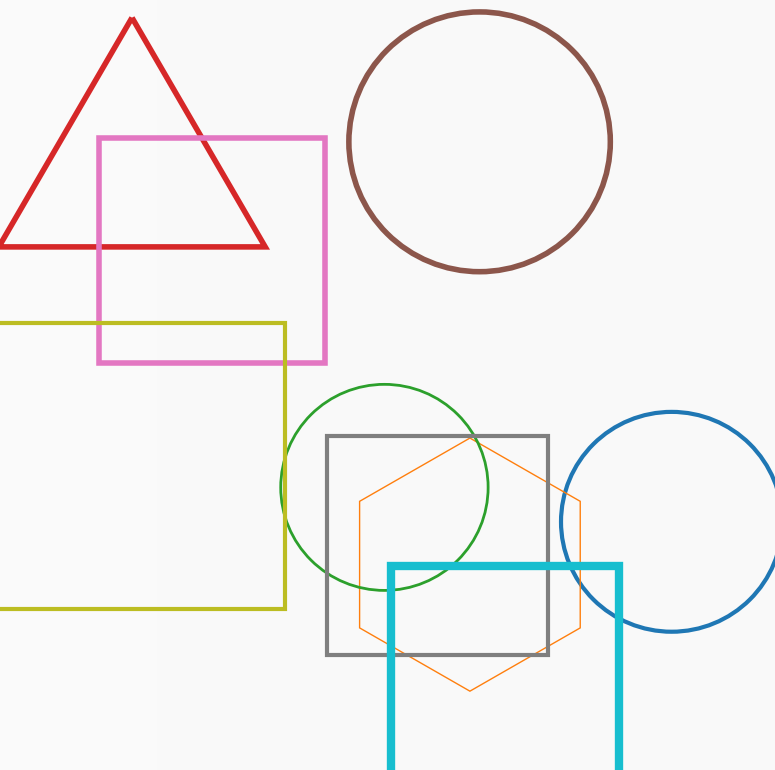[{"shape": "circle", "thickness": 1.5, "radius": 0.71, "center": [0.867, 0.322]}, {"shape": "hexagon", "thickness": 0.5, "radius": 0.82, "center": [0.606, 0.267]}, {"shape": "circle", "thickness": 1, "radius": 0.67, "center": [0.496, 0.367]}, {"shape": "triangle", "thickness": 2, "radius": 0.99, "center": [0.17, 0.779]}, {"shape": "circle", "thickness": 2, "radius": 0.84, "center": [0.619, 0.816]}, {"shape": "square", "thickness": 2, "radius": 0.73, "center": [0.274, 0.675]}, {"shape": "square", "thickness": 1.5, "radius": 0.71, "center": [0.564, 0.291]}, {"shape": "square", "thickness": 1.5, "radius": 0.93, "center": [0.182, 0.395]}, {"shape": "square", "thickness": 3, "radius": 0.74, "center": [0.652, 0.118]}]